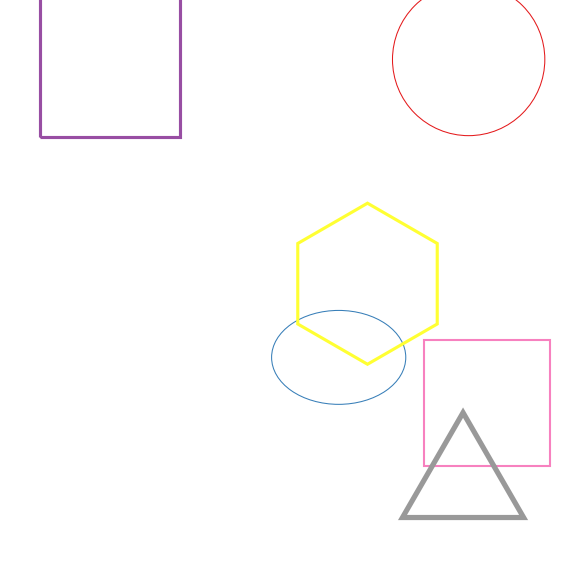[{"shape": "circle", "thickness": 0.5, "radius": 0.66, "center": [0.812, 0.896]}, {"shape": "oval", "thickness": 0.5, "radius": 0.58, "center": [0.586, 0.38]}, {"shape": "square", "thickness": 1.5, "radius": 0.61, "center": [0.19, 0.884]}, {"shape": "hexagon", "thickness": 1.5, "radius": 0.7, "center": [0.636, 0.508]}, {"shape": "square", "thickness": 1, "radius": 0.55, "center": [0.844, 0.301]}, {"shape": "triangle", "thickness": 2.5, "radius": 0.61, "center": [0.802, 0.164]}]